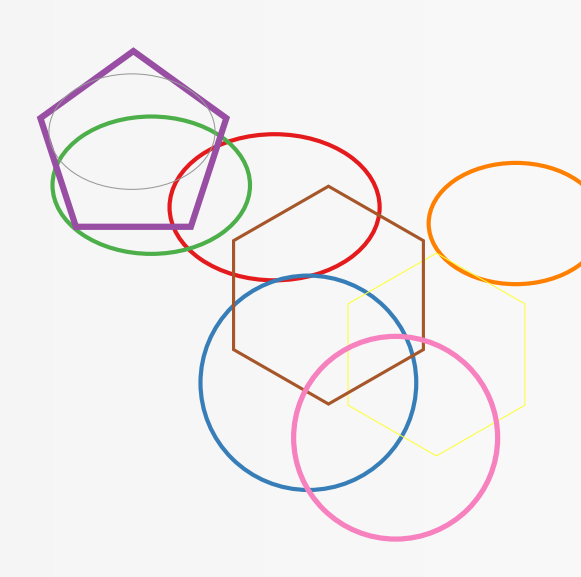[{"shape": "oval", "thickness": 2, "radius": 0.9, "center": [0.472, 0.64]}, {"shape": "circle", "thickness": 2, "radius": 0.93, "center": [0.531, 0.336]}, {"shape": "oval", "thickness": 2, "radius": 0.85, "center": [0.26, 0.678]}, {"shape": "pentagon", "thickness": 3, "radius": 0.84, "center": [0.229, 0.743]}, {"shape": "oval", "thickness": 2, "radius": 0.75, "center": [0.887, 0.612]}, {"shape": "hexagon", "thickness": 0.5, "radius": 0.88, "center": [0.751, 0.385]}, {"shape": "hexagon", "thickness": 1.5, "radius": 0.94, "center": [0.565, 0.488]}, {"shape": "circle", "thickness": 2.5, "radius": 0.88, "center": [0.681, 0.241]}, {"shape": "oval", "thickness": 0.5, "radius": 0.71, "center": [0.227, 0.771]}]